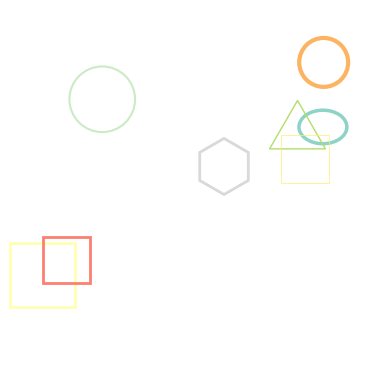[{"shape": "oval", "thickness": 2.5, "radius": 0.31, "center": [0.839, 0.67]}, {"shape": "square", "thickness": 2, "radius": 0.42, "center": [0.11, 0.285]}, {"shape": "square", "thickness": 2, "radius": 0.3, "center": [0.173, 0.324]}, {"shape": "circle", "thickness": 3, "radius": 0.32, "center": [0.841, 0.838]}, {"shape": "triangle", "thickness": 1, "radius": 0.42, "center": [0.773, 0.655]}, {"shape": "hexagon", "thickness": 2, "radius": 0.36, "center": [0.582, 0.568]}, {"shape": "circle", "thickness": 1.5, "radius": 0.43, "center": [0.266, 0.742]}, {"shape": "square", "thickness": 0.5, "radius": 0.31, "center": [0.793, 0.586]}]